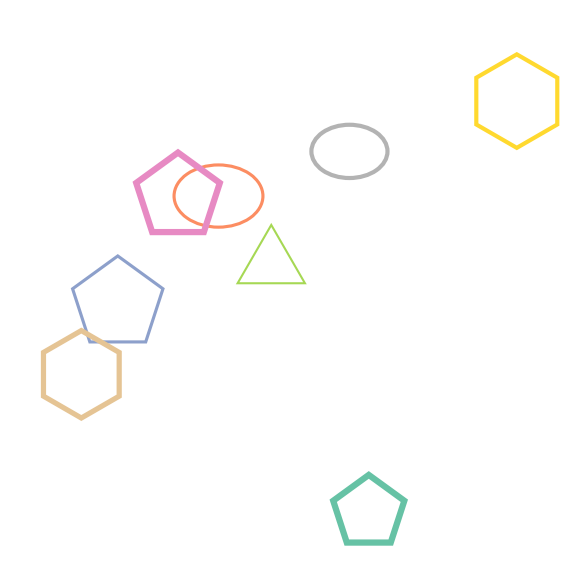[{"shape": "pentagon", "thickness": 3, "radius": 0.32, "center": [0.639, 0.112]}, {"shape": "oval", "thickness": 1.5, "radius": 0.38, "center": [0.378, 0.66]}, {"shape": "pentagon", "thickness": 1.5, "radius": 0.41, "center": [0.204, 0.474]}, {"shape": "pentagon", "thickness": 3, "radius": 0.38, "center": [0.308, 0.659]}, {"shape": "triangle", "thickness": 1, "radius": 0.34, "center": [0.47, 0.542]}, {"shape": "hexagon", "thickness": 2, "radius": 0.4, "center": [0.895, 0.824]}, {"shape": "hexagon", "thickness": 2.5, "radius": 0.38, "center": [0.141, 0.351]}, {"shape": "oval", "thickness": 2, "radius": 0.33, "center": [0.605, 0.737]}]